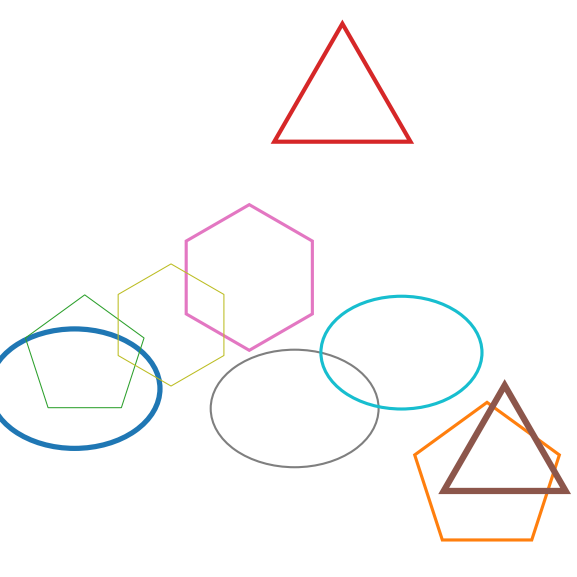[{"shape": "oval", "thickness": 2.5, "radius": 0.74, "center": [0.129, 0.326]}, {"shape": "pentagon", "thickness": 1.5, "radius": 0.66, "center": [0.843, 0.171]}, {"shape": "pentagon", "thickness": 0.5, "radius": 0.54, "center": [0.147, 0.381]}, {"shape": "triangle", "thickness": 2, "radius": 0.68, "center": [0.593, 0.822]}, {"shape": "triangle", "thickness": 3, "radius": 0.61, "center": [0.874, 0.21]}, {"shape": "hexagon", "thickness": 1.5, "radius": 0.63, "center": [0.432, 0.519]}, {"shape": "oval", "thickness": 1, "radius": 0.73, "center": [0.51, 0.292]}, {"shape": "hexagon", "thickness": 0.5, "radius": 0.53, "center": [0.296, 0.436]}, {"shape": "oval", "thickness": 1.5, "radius": 0.7, "center": [0.695, 0.389]}]